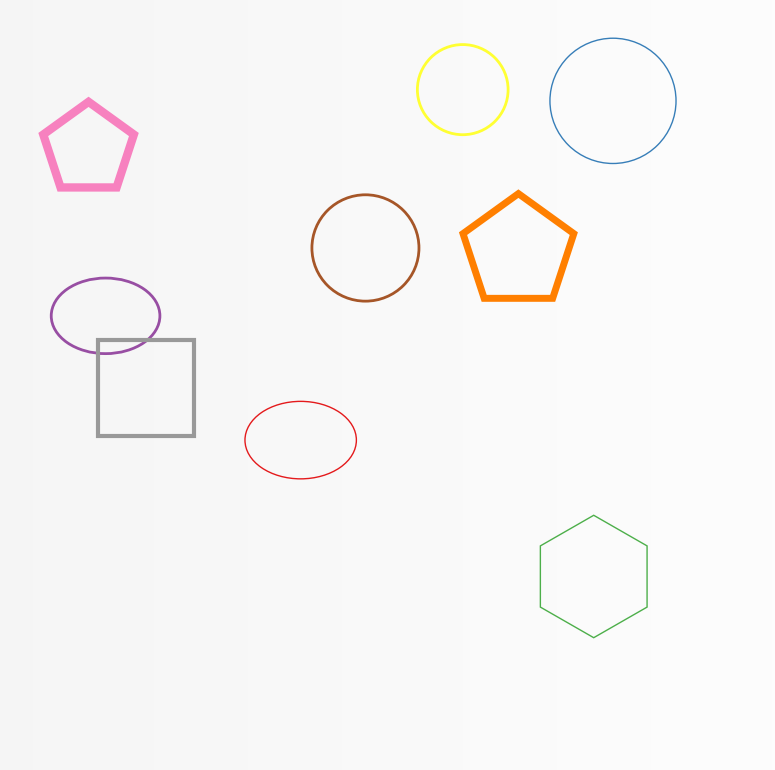[{"shape": "oval", "thickness": 0.5, "radius": 0.36, "center": [0.388, 0.428]}, {"shape": "circle", "thickness": 0.5, "radius": 0.41, "center": [0.791, 0.869]}, {"shape": "hexagon", "thickness": 0.5, "radius": 0.4, "center": [0.766, 0.251]}, {"shape": "oval", "thickness": 1, "radius": 0.35, "center": [0.136, 0.59]}, {"shape": "pentagon", "thickness": 2.5, "radius": 0.38, "center": [0.669, 0.673]}, {"shape": "circle", "thickness": 1, "radius": 0.29, "center": [0.597, 0.884]}, {"shape": "circle", "thickness": 1, "radius": 0.35, "center": [0.472, 0.678]}, {"shape": "pentagon", "thickness": 3, "radius": 0.31, "center": [0.114, 0.806]}, {"shape": "square", "thickness": 1.5, "radius": 0.31, "center": [0.188, 0.496]}]